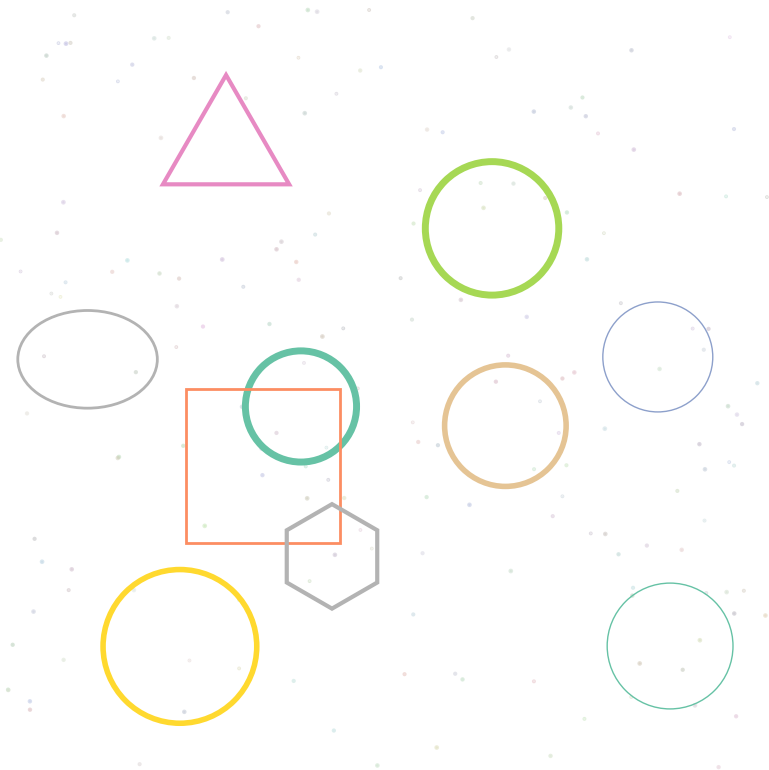[{"shape": "circle", "thickness": 2.5, "radius": 0.36, "center": [0.391, 0.472]}, {"shape": "circle", "thickness": 0.5, "radius": 0.41, "center": [0.87, 0.161]}, {"shape": "square", "thickness": 1, "radius": 0.5, "center": [0.342, 0.395]}, {"shape": "circle", "thickness": 0.5, "radius": 0.36, "center": [0.854, 0.536]}, {"shape": "triangle", "thickness": 1.5, "radius": 0.47, "center": [0.294, 0.808]}, {"shape": "circle", "thickness": 2.5, "radius": 0.43, "center": [0.639, 0.703]}, {"shape": "circle", "thickness": 2, "radius": 0.5, "center": [0.234, 0.161]}, {"shape": "circle", "thickness": 2, "radius": 0.39, "center": [0.656, 0.447]}, {"shape": "oval", "thickness": 1, "radius": 0.45, "center": [0.114, 0.533]}, {"shape": "hexagon", "thickness": 1.5, "radius": 0.34, "center": [0.431, 0.277]}]